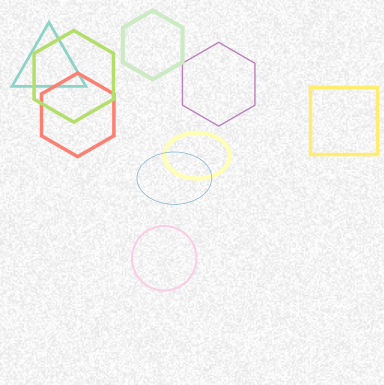[{"shape": "triangle", "thickness": 2, "radius": 0.55, "center": [0.127, 0.831]}, {"shape": "oval", "thickness": 3, "radius": 0.42, "center": [0.512, 0.596]}, {"shape": "hexagon", "thickness": 2.5, "radius": 0.54, "center": [0.202, 0.702]}, {"shape": "oval", "thickness": 0.5, "radius": 0.49, "center": [0.453, 0.537]}, {"shape": "hexagon", "thickness": 2.5, "radius": 0.6, "center": [0.192, 0.802]}, {"shape": "circle", "thickness": 1.5, "radius": 0.42, "center": [0.426, 0.329]}, {"shape": "hexagon", "thickness": 1, "radius": 0.54, "center": [0.568, 0.781]}, {"shape": "hexagon", "thickness": 3, "radius": 0.45, "center": [0.396, 0.883]}, {"shape": "square", "thickness": 2.5, "radius": 0.43, "center": [0.893, 0.687]}]